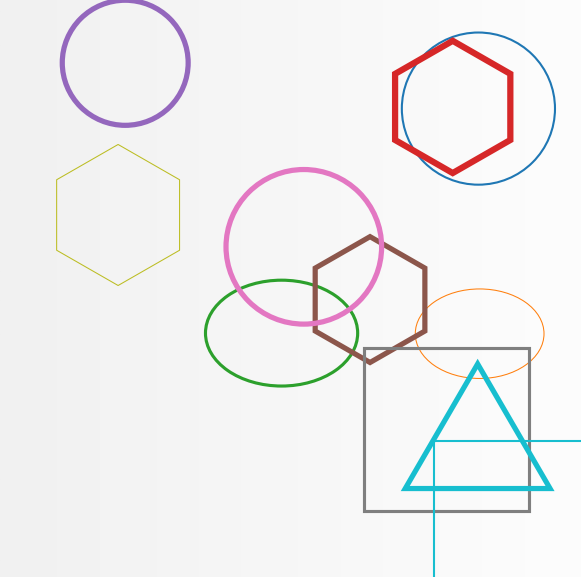[{"shape": "circle", "thickness": 1, "radius": 0.66, "center": [0.823, 0.811]}, {"shape": "oval", "thickness": 0.5, "radius": 0.55, "center": [0.825, 0.421]}, {"shape": "oval", "thickness": 1.5, "radius": 0.65, "center": [0.484, 0.422]}, {"shape": "hexagon", "thickness": 3, "radius": 0.57, "center": [0.779, 0.814]}, {"shape": "circle", "thickness": 2.5, "radius": 0.54, "center": [0.215, 0.89]}, {"shape": "hexagon", "thickness": 2.5, "radius": 0.54, "center": [0.637, 0.48]}, {"shape": "circle", "thickness": 2.5, "radius": 0.67, "center": [0.523, 0.572]}, {"shape": "square", "thickness": 1.5, "radius": 0.71, "center": [0.768, 0.256]}, {"shape": "hexagon", "thickness": 0.5, "radius": 0.61, "center": [0.203, 0.627]}, {"shape": "triangle", "thickness": 2.5, "radius": 0.72, "center": [0.822, 0.225]}, {"shape": "square", "thickness": 1, "radius": 0.64, "center": [0.874, 0.108]}]